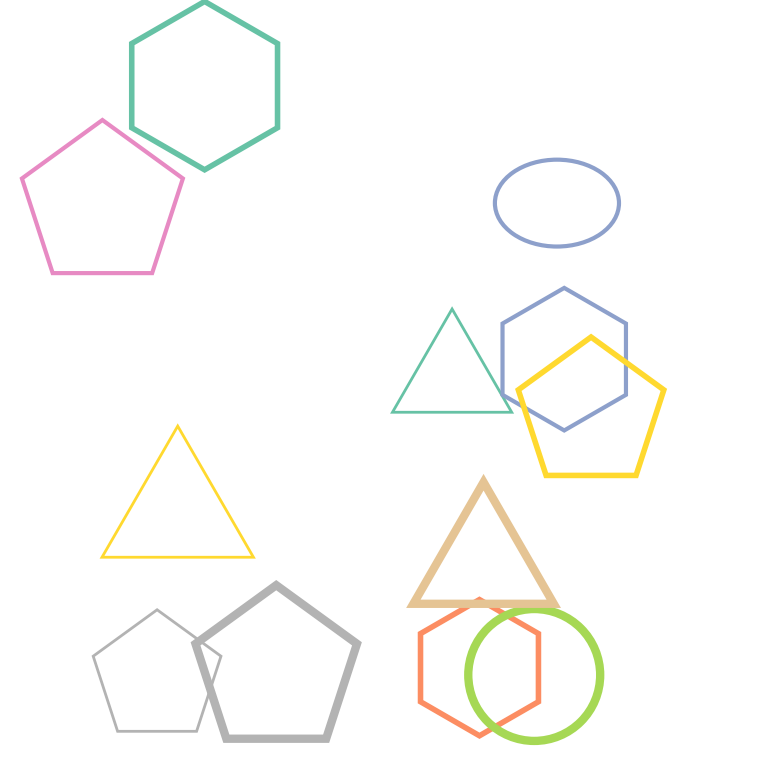[{"shape": "triangle", "thickness": 1, "radius": 0.45, "center": [0.587, 0.509]}, {"shape": "hexagon", "thickness": 2, "radius": 0.55, "center": [0.266, 0.889]}, {"shape": "hexagon", "thickness": 2, "radius": 0.44, "center": [0.623, 0.133]}, {"shape": "oval", "thickness": 1.5, "radius": 0.4, "center": [0.723, 0.736]}, {"shape": "hexagon", "thickness": 1.5, "radius": 0.46, "center": [0.733, 0.534]}, {"shape": "pentagon", "thickness": 1.5, "radius": 0.55, "center": [0.133, 0.734]}, {"shape": "circle", "thickness": 3, "radius": 0.43, "center": [0.694, 0.123]}, {"shape": "triangle", "thickness": 1, "radius": 0.57, "center": [0.231, 0.333]}, {"shape": "pentagon", "thickness": 2, "radius": 0.5, "center": [0.768, 0.463]}, {"shape": "triangle", "thickness": 3, "radius": 0.53, "center": [0.628, 0.268]}, {"shape": "pentagon", "thickness": 3, "radius": 0.55, "center": [0.359, 0.13]}, {"shape": "pentagon", "thickness": 1, "radius": 0.44, "center": [0.204, 0.121]}]